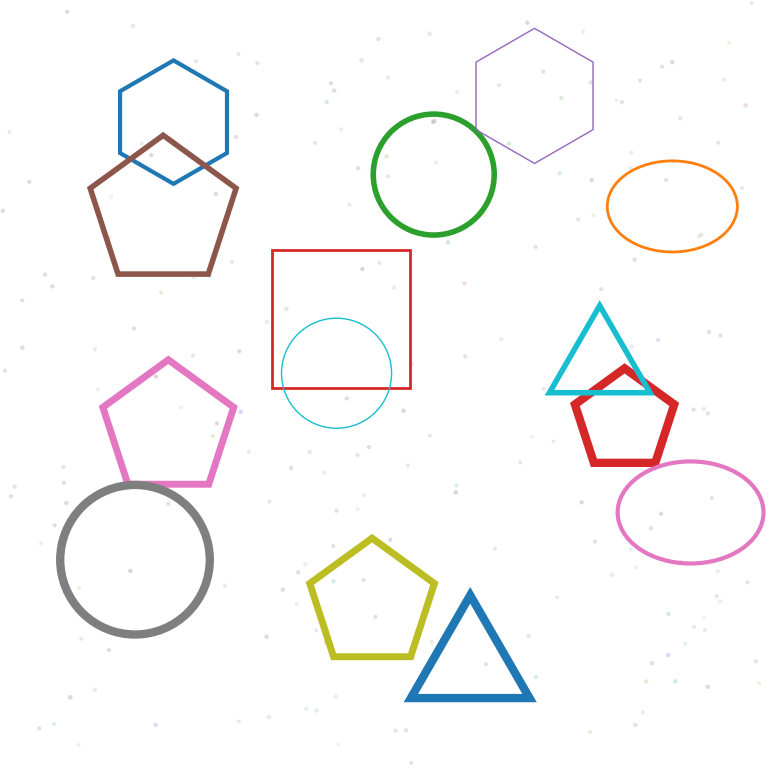[{"shape": "hexagon", "thickness": 1.5, "radius": 0.4, "center": [0.225, 0.841]}, {"shape": "triangle", "thickness": 3, "radius": 0.44, "center": [0.611, 0.138]}, {"shape": "oval", "thickness": 1, "radius": 0.42, "center": [0.873, 0.732]}, {"shape": "circle", "thickness": 2, "radius": 0.39, "center": [0.563, 0.773]}, {"shape": "square", "thickness": 1, "radius": 0.45, "center": [0.443, 0.586]}, {"shape": "pentagon", "thickness": 3, "radius": 0.34, "center": [0.811, 0.454]}, {"shape": "hexagon", "thickness": 0.5, "radius": 0.44, "center": [0.694, 0.875]}, {"shape": "pentagon", "thickness": 2, "radius": 0.5, "center": [0.212, 0.725]}, {"shape": "pentagon", "thickness": 2.5, "radius": 0.45, "center": [0.219, 0.443]}, {"shape": "oval", "thickness": 1.5, "radius": 0.47, "center": [0.897, 0.334]}, {"shape": "circle", "thickness": 3, "radius": 0.49, "center": [0.175, 0.273]}, {"shape": "pentagon", "thickness": 2.5, "radius": 0.43, "center": [0.483, 0.216]}, {"shape": "triangle", "thickness": 2, "radius": 0.38, "center": [0.779, 0.528]}, {"shape": "circle", "thickness": 0.5, "radius": 0.36, "center": [0.437, 0.515]}]